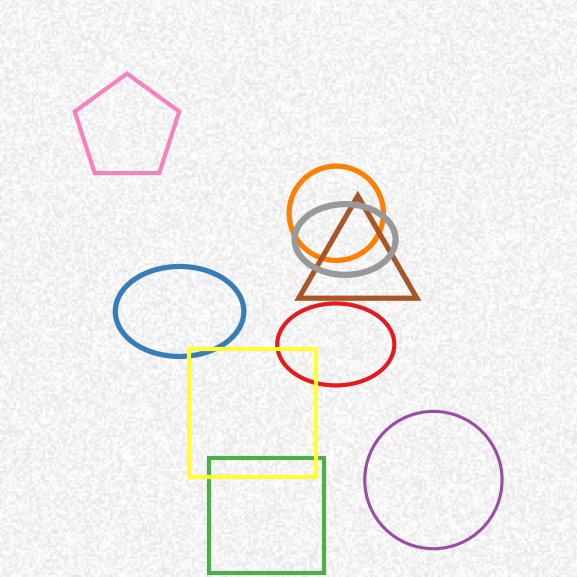[{"shape": "oval", "thickness": 2, "radius": 0.51, "center": [0.581, 0.403]}, {"shape": "oval", "thickness": 2.5, "radius": 0.56, "center": [0.311, 0.46]}, {"shape": "square", "thickness": 2, "radius": 0.5, "center": [0.461, 0.107]}, {"shape": "circle", "thickness": 1.5, "radius": 0.59, "center": [0.75, 0.168]}, {"shape": "circle", "thickness": 2.5, "radius": 0.41, "center": [0.582, 0.63]}, {"shape": "square", "thickness": 2, "radius": 0.55, "center": [0.437, 0.284]}, {"shape": "triangle", "thickness": 2.5, "radius": 0.59, "center": [0.62, 0.542]}, {"shape": "pentagon", "thickness": 2, "radius": 0.48, "center": [0.22, 0.777]}, {"shape": "oval", "thickness": 3, "radius": 0.44, "center": [0.598, 0.584]}]